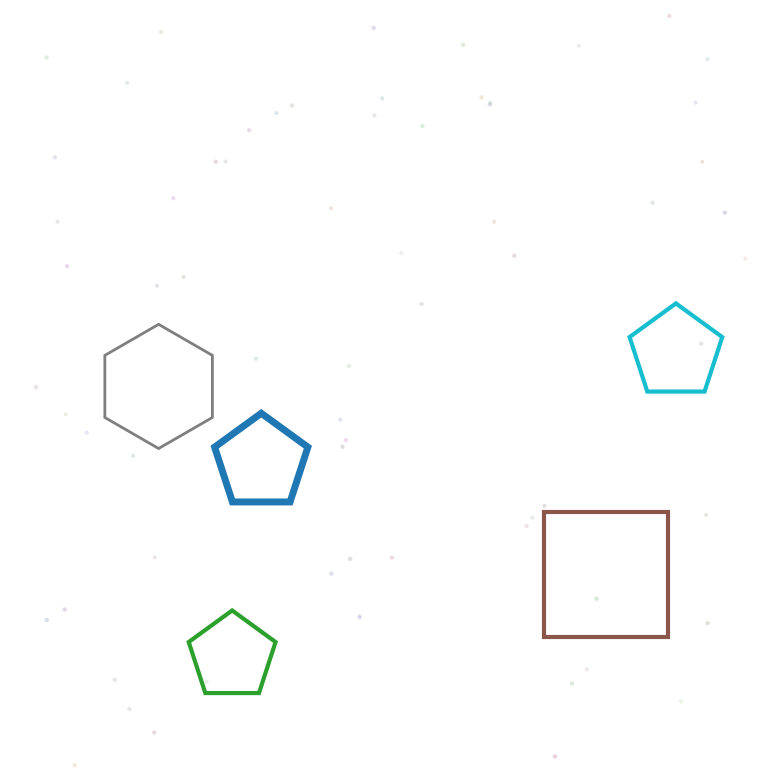[{"shape": "pentagon", "thickness": 2.5, "radius": 0.32, "center": [0.339, 0.4]}, {"shape": "pentagon", "thickness": 1.5, "radius": 0.3, "center": [0.301, 0.148]}, {"shape": "square", "thickness": 1.5, "radius": 0.41, "center": [0.787, 0.254]}, {"shape": "hexagon", "thickness": 1, "radius": 0.4, "center": [0.206, 0.498]}, {"shape": "pentagon", "thickness": 1.5, "radius": 0.32, "center": [0.878, 0.543]}]